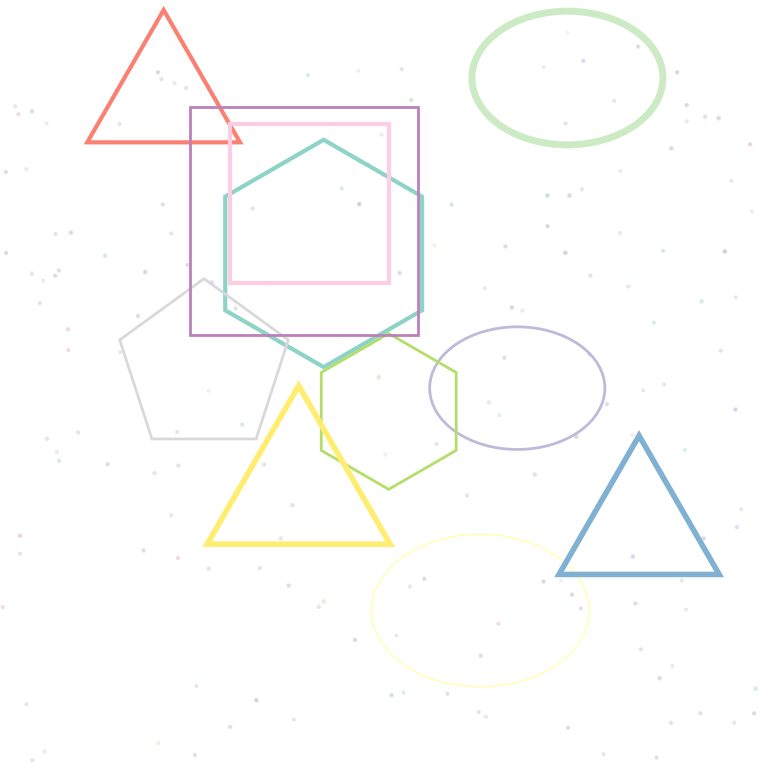[{"shape": "hexagon", "thickness": 1.5, "radius": 0.74, "center": [0.42, 0.671]}, {"shape": "oval", "thickness": 0.5, "radius": 0.71, "center": [0.624, 0.207]}, {"shape": "oval", "thickness": 1, "radius": 0.57, "center": [0.672, 0.496]}, {"shape": "triangle", "thickness": 1.5, "radius": 0.57, "center": [0.213, 0.872]}, {"shape": "triangle", "thickness": 2, "radius": 0.6, "center": [0.83, 0.314]}, {"shape": "hexagon", "thickness": 1, "radius": 0.51, "center": [0.505, 0.466]}, {"shape": "square", "thickness": 1.5, "radius": 0.52, "center": [0.402, 0.736]}, {"shape": "pentagon", "thickness": 1, "radius": 0.58, "center": [0.265, 0.523]}, {"shape": "square", "thickness": 1, "radius": 0.74, "center": [0.395, 0.713]}, {"shape": "oval", "thickness": 2.5, "radius": 0.62, "center": [0.737, 0.899]}, {"shape": "triangle", "thickness": 2, "radius": 0.69, "center": [0.388, 0.362]}]